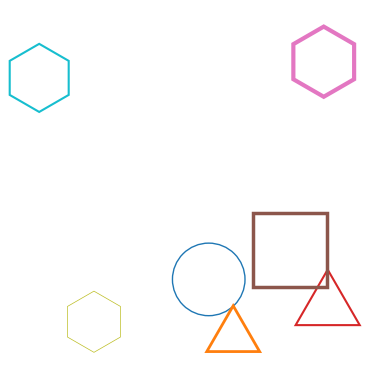[{"shape": "circle", "thickness": 1, "radius": 0.47, "center": [0.542, 0.274]}, {"shape": "triangle", "thickness": 2, "radius": 0.4, "center": [0.606, 0.126]}, {"shape": "triangle", "thickness": 1.5, "radius": 0.48, "center": [0.851, 0.204]}, {"shape": "square", "thickness": 2.5, "radius": 0.48, "center": [0.754, 0.35]}, {"shape": "hexagon", "thickness": 3, "radius": 0.46, "center": [0.841, 0.84]}, {"shape": "hexagon", "thickness": 0.5, "radius": 0.4, "center": [0.244, 0.164]}, {"shape": "hexagon", "thickness": 1.5, "radius": 0.44, "center": [0.102, 0.798]}]